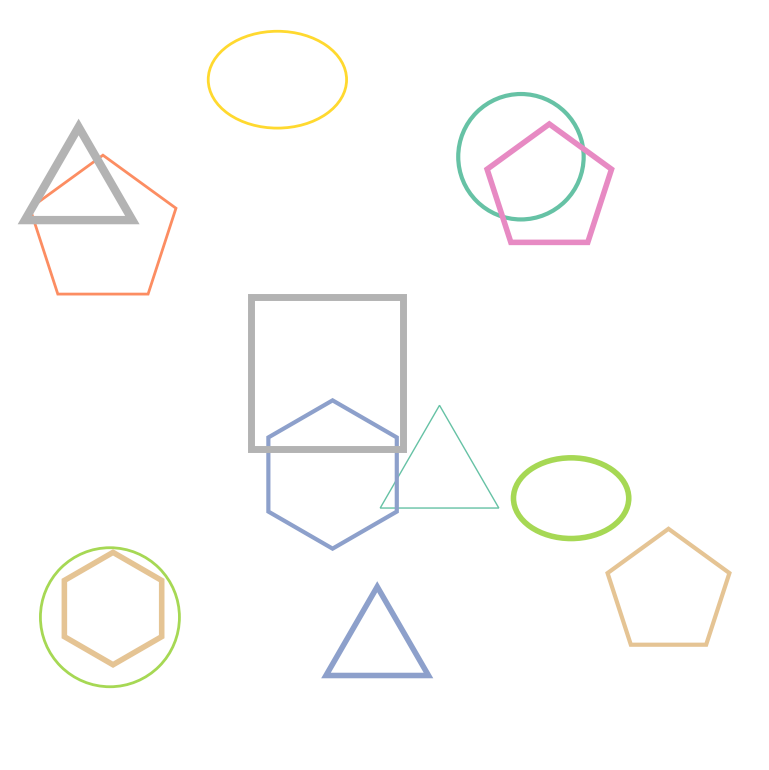[{"shape": "circle", "thickness": 1.5, "radius": 0.41, "center": [0.677, 0.796]}, {"shape": "triangle", "thickness": 0.5, "radius": 0.44, "center": [0.571, 0.385]}, {"shape": "pentagon", "thickness": 1, "radius": 0.5, "center": [0.134, 0.699]}, {"shape": "triangle", "thickness": 2, "radius": 0.38, "center": [0.49, 0.161]}, {"shape": "hexagon", "thickness": 1.5, "radius": 0.48, "center": [0.432, 0.384]}, {"shape": "pentagon", "thickness": 2, "radius": 0.42, "center": [0.713, 0.754]}, {"shape": "circle", "thickness": 1, "radius": 0.45, "center": [0.143, 0.198]}, {"shape": "oval", "thickness": 2, "radius": 0.37, "center": [0.742, 0.353]}, {"shape": "oval", "thickness": 1, "radius": 0.45, "center": [0.36, 0.897]}, {"shape": "pentagon", "thickness": 1.5, "radius": 0.42, "center": [0.868, 0.23]}, {"shape": "hexagon", "thickness": 2, "radius": 0.36, "center": [0.147, 0.21]}, {"shape": "square", "thickness": 2.5, "radius": 0.49, "center": [0.425, 0.515]}, {"shape": "triangle", "thickness": 3, "radius": 0.4, "center": [0.102, 0.754]}]